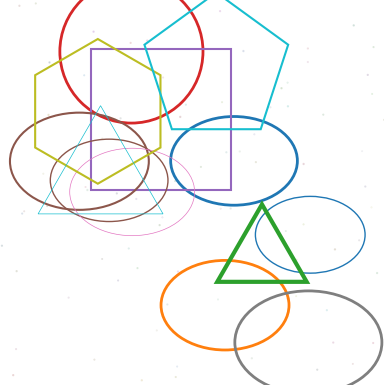[{"shape": "oval", "thickness": 2, "radius": 0.82, "center": [0.608, 0.582]}, {"shape": "oval", "thickness": 1, "radius": 0.71, "center": [0.806, 0.39]}, {"shape": "oval", "thickness": 2, "radius": 0.83, "center": [0.584, 0.207]}, {"shape": "triangle", "thickness": 3, "radius": 0.67, "center": [0.68, 0.335]}, {"shape": "circle", "thickness": 2, "radius": 0.93, "center": [0.341, 0.866]}, {"shape": "square", "thickness": 1.5, "radius": 0.91, "center": [0.419, 0.69]}, {"shape": "oval", "thickness": 1.5, "radius": 0.9, "center": [0.206, 0.581]}, {"shape": "oval", "thickness": 1, "radius": 0.76, "center": [0.283, 0.532]}, {"shape": "oval", "thickness": 0.5, "radius": 0.81, "center": [0.343, 0.501]}, {"shape": "oval", "thickness": 2, "radius": 0.96, "center": [0.801, 0.111]}, {"shape": "hexagon", "thickness": 1.5, "radius": 0.94, "center": [0.254, 0.711]}, {"shape": "pentagon", "thickness": 1.5, "radius": 0.98, "center": [0.562, 0.823]}, {"shape": "triangle", "thickness": 0.5, "radius": 0.94, "center": [0.261, 0.538]}]